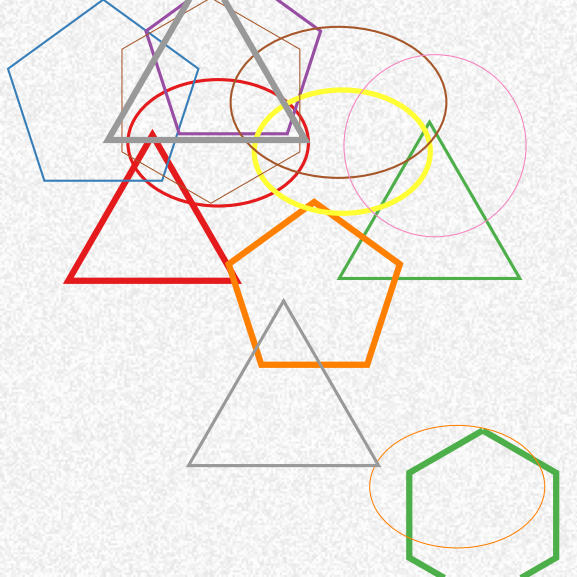[{"shape": "triangle", "thickness": 3, "radius": 0.84, "center": [0.264, 0.597]}, {"shape": "oval", "thickness": 1.5, "radius": 0.78, "center": [0.378, 0.752]}, {"shape": "pentagon", "thickness": 1, "radius": 0.87, "center": [0.179, 0.826]}, {"shape": "triangle", "thickness": 1.5, "radius": 0.9, "center": [0.744, 0.607]}, {"shape": "hexagon", "thickness": 3, "radius": 0.73, "center": [0.836, 0.107]}, {"shape": "pentagon", "thickness": 1.5, "radius": 0.79, "center": [0.404, 0.896]}, {"shape": "pentagon", "thickness": 3, "radius": 0.78, "center": [0.544, 0.494]}, {"shape": "oval", "thickness": 0.5, "radius": 0.76, "center": [0.792, 0.156]}, {"shape": "oval", "thickness": 2.5, "radius": 0.76, "center": [0.593, 0.737]}, {"shape": "oval", "thickness": 1, "radius": 0.93, "center": [0.586, 0.822]}, {"shape": "hexagon", "thickness": 0.5, "radius": 0.89, "center": [0.365, 0.825]}, {"shape": "circle", "thickness": 0.5, "radius": 0.79, "center": [0.753, 0.747]}, {"shape": "triangle", "thickness": 1.5, "radius": 0.95, "center": [0.491, 0.288]}, {"shape": "triangle", "thickness": 3, "radius": 0.99, "center": [0.358, 0.855]}]